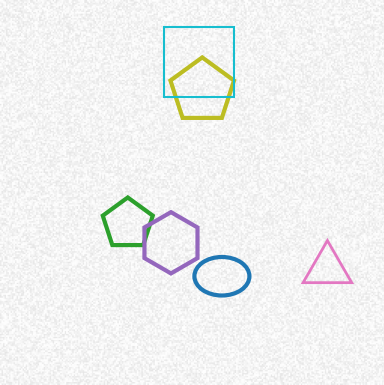[{"shape": "oval", "thickness": 3, "radius": 0.36, "center": [0.576, 0.282]}, {"shape": "pentagon", "thickness": 3, "radius": 0.34, "center": [0.332, 0.419]}, {"shape": "hexagon", "thickness": 3, "radius": 0.4, "center": [0.444, 0.369]}, {"shape": "triangle", "thickness": 2, "radius": 0.36, "center": [0.85, 0.302]}, {"shape": "pentagon", "thickness": 3, "radius": 0.43, "center": [0.525, 0.764]}, {"shape": "square", "thickness": 1.5, "radius": 0.45, "center": [0.516, 0.84]}]